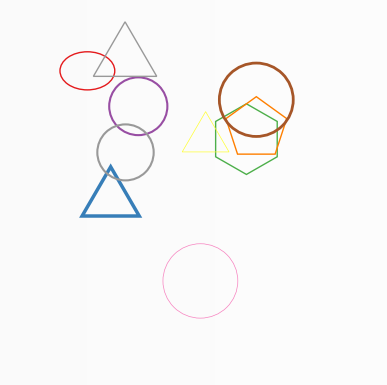[{"shape": "oval", "thickness": 1, "radius": 0.35, "center": [0.225, 0.816]}, {"shape": "triangle", "thickness": 2.5, "radius": 0.43, "center": [0.286, 0.482]}, {"shape": "hexagon", "thickness": 1, "radius": 0.46, "center": [0.636, 0.639]}, {"shape": "circle", "thickness": 1.5, "radius": 0.38, "center": [0.357, 0.724]}, {"shape": "pentagon", "thickness": 1, "radius": 0.41, "center": [0.661, 0.666]}, {"shape": "triangle", "thickness": 0.5, "radius": 0.35, "center": [0.531, 0.64]}, {"shape": "circle", "thickness": 2, "radius": 0.48, "center": [0.661, 0.741]}, {"shape": "circle", "thickness": 0.5, "radius": 0.48, "center": [0.517, 0.27]}, {"shape": "circle", "thickness": 1.5, "radius": 0.36, "center": [0.324, 0.604]}, {"shape": "triangle", "thickness": 1, "radius": 0.47, "center": [0.323, 0.849]}]